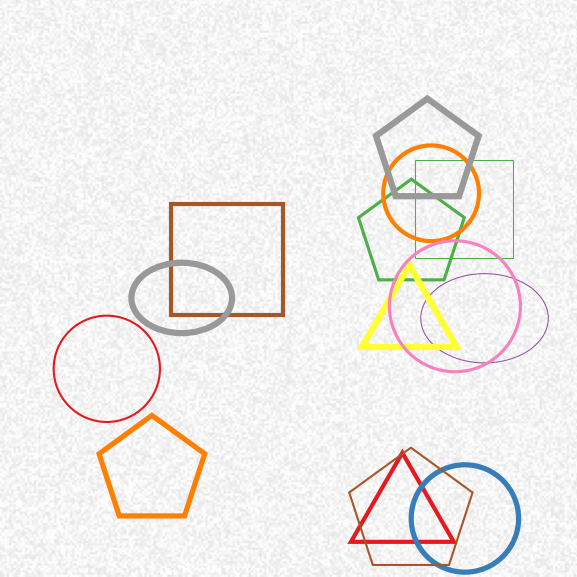[{"shape": "circle", "thickness": 1, "radius": 0.46, "center": [0.185, 0.36]}, {"shape": "triangle", "thickness": 2, "radius": 0.51, "center": [0.697, 0.112]}, {"shape": "circle", "thickness": 2.5, "radius": 0.46, "center": [0.805, 0.101]}, {"shape": "square", "thickness": 0.5, "radius": 0.43, "center": [0.804, 0.638]}, {"shape": "pentagon", "thickness": 1.5, "radius": 0.48, "center": [0.712, 0.593]}, {"shape": "oval", "thickness": 0.5, "radius": 0.55, "center": [0.839, 0.448]}, {"shape": "circle", "thickness": 2, "radius": 0.41, "center": [0.747, 0.664]}, {"shape": "pentagon", "thickness": 2.5, "radius": 0.48, "center": [0.263, 0.184]}, {"shape": "triangle", "thickness": 3, "radius": 0.47, "center": [0.709, 0.446]}, {"shape": "square", "thickness": 2, "radius": 0.48, "center": [0.393, 0.55]}, {"shape": "pentagon", "thickness": 1, "radius": 0.56, "center": [0.712, 0.112]}, {"shape": "circle", "thickness": 1.5, "radius": 0.57, "center": [0.788, 0.469]}, {"shape": "oval", "thickness": 3, "radius": 0.44, "center": [0.315, 0.483]}, {"shape": "pentagon", "thickness": 3, "radius": 0.47, "center": [0.74, 0.735]}]